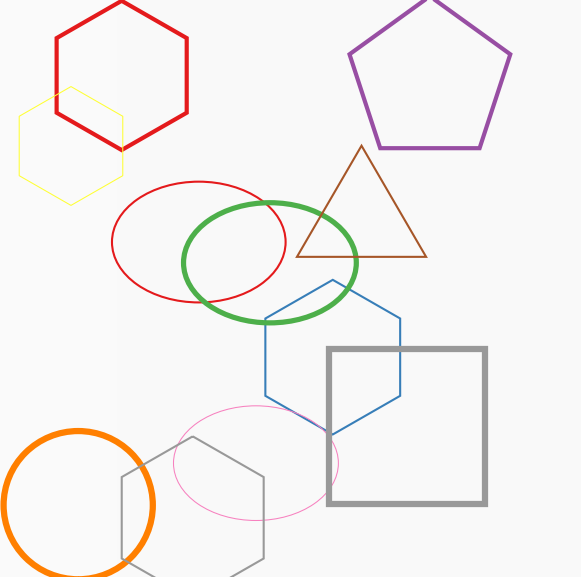[{"shape": "oval", "thickness": 1, "radius": 0.75, "center": [0.342, 0.58]}, {"shape": "hexagon", "thickness": 2, "radius": 0.65, "center": [0.209, 0.869]}, {"shape": "hexagon", "thickness": 1, "radius": 0.67, "center": [0.572, 0.381]}, {"shape": "oval", "thickness": 2.5, "radius": 0.74, "center": [0.464, 0.544]}, {"shape": "pentagon", "thickness": 2, "radius": 0.73, "center": [0.74, 0.86]}, {"shape": "circle", "thickness": 3, "radius": 0.64, "center": [0.135, 0.124]}, {"shape": "hexagon", "thickness": 0.5, "radius": 0.51, "center": [0.122, 0.746]}, {"shape": "triangle", "thickness": 1, "radius": 0.64, "center": [0.622, 0.619]}, {"shape": "oval", "thickness": 0.5, "radius": 0.71, "center": [0.44, 0.197]}, {"shape": "hexagon", "thickness": 1, "radius": 0.71, "center": [0.332, 0.103]}, {"shape": "square", "thickness": 3, "radius": 0.67, "center": [0.7, 0.261]}]